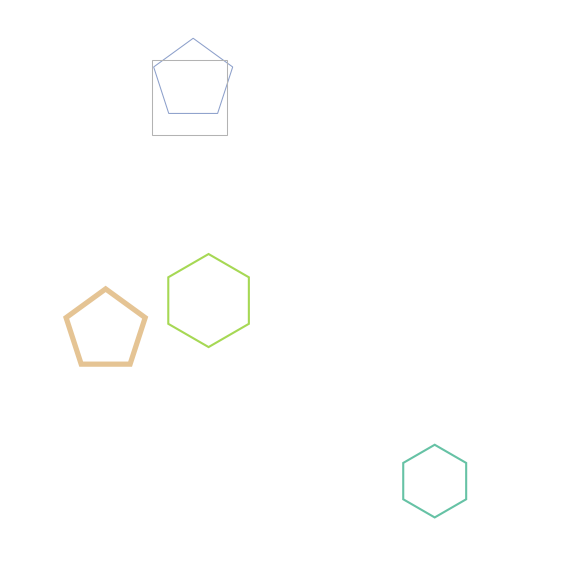[{"shape": "hexagon", "thickness": 1, "radius": 0.31, "center": [0.753, 0.166]}, {"shape": "pentagon", "thickness": 0.5, "radius": 0.36, "center": [0.334, 0.861]}, {"shape": "hexagon", "thickness": 1, "radius": 0.4, "center": [0.361, 0.479]}, {"shape": "pentagon", "thickness": 2.5, "radius": 0.36, "center": [0.183, 0.427]}, {"shape": "square", "thickness": 0.5, "radius": 0.33, "center": [0.328, 0.83]}]